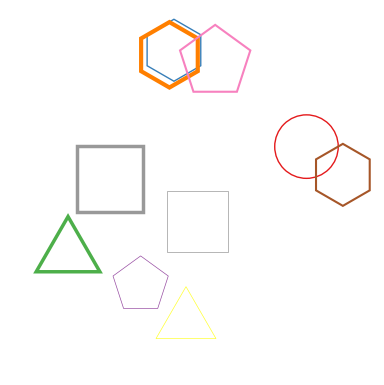[{"shape": "circle", "thickness": 1, "radius": 0.41, "center": [0.796, 0.619]}, {"shape": "hexagon", "thickness": 1, "radius": 0.4, "center": [0.452, 0.869]}, {"shape": "triangle", "thickness": 2.5, "radius": 0.48, "center": [0.177, 0.342]}, {"shape": "pentagon", "thickness": 0.5, "radius": 0.38, "center": [0.365, 0.26]}, {"shape": "hexagon", "thickness": 3, "radius": 0.42, "center": [0.44, 0.858]}, {"shape": "triangle", "thickness": 0.5, "radius": 0.45, "center": [0.483, 0.165]}, {"shape": "hexagon", "thickness": 1.5, "radius": 0.4, "center": [0.891, 0.546]}, {"shape": "pentagon", "thickness": 1.5, "radius": 0.48, "center": [0.559, 0.839]}, {"shape": "square", "thickness": 2.5, "radius": 0.43, "center": [0.286, 0.534]}, {"shape": "square", "thickness": 0.5, "radius": 0.4, "center": [0.512, 0.425]}]